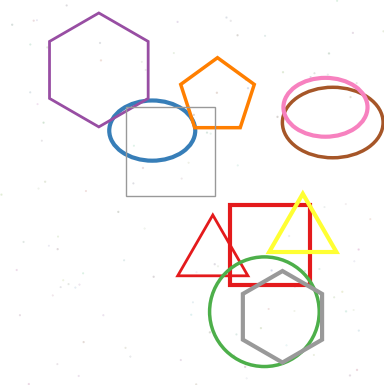[{"shape": "triangle", "thickness": 2, "radius": 0.53, "center": [0.553, 0.336]}, {"shape": "square", "thickness": 3, "radius": 0.52, "center": [0.7, 0.363]}, {"shape": "oval", "thickness": 3, "radius": 0.56, "center": [0.395, 0.661]}, {"shape": "circle", "thickness": 2.5, "radius": 0.71, "center": [0.687, 0.19]}, {"shape": "hexagon", "thickness": 2, "radius": 0.74, "center": [0.257, 0.818]}, {"shape": "pentagon", "thickness": 2.5, "radius": 0.5, "center": [0.565, 0.75]}, {"shape": "triangle", "thickness": 3, "radius": 0.5, "center": [0.787, 0.396]}, {"shape": "oval", "thickness": 2.5, "radius": 0.65, "center": [0.864, 0.682]}, {"shape": "oval", "thickness": 3, "radius": 0.55, "center": [0.845, 0.721]}, {"shape": "hexagon", "thickness": 3, "radius": 0.59, "center": [0.734, 0.177]}, {"shape": "square", "thickness": 1, "radius": 0.58, "center": [0.443, 0.607]}]